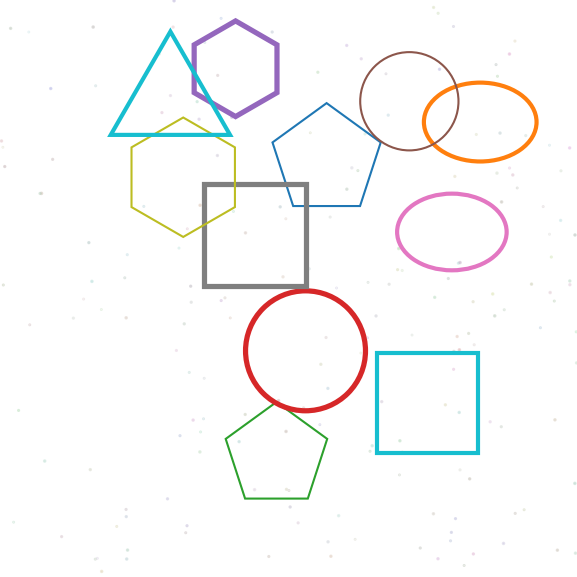[{"shape": "pentagon", "thickness": 1, "radius": 0.49, "center": [0.566, 0.722]}, {"shape": "oval", "thickness": 2, "radius": 0.49, "center": [0.832, 0.788]}, {"shape": "pentagon", "thickness": 1, "radius": 0.46, "center": [0.479, 0.211]}, {"shape": "circle", "thickness": 2.5, "radius": 0.52, "center": [0.529, 0.392]}, {"shape": "hexagon", "thickness": 2.5, "radius": 0.41, "center": [0.408, 0.88]}, {"shape": "circle", "thickness": 1, "radius": 0.43, "center": [0.709, 0.824]}, {"shape": "oval", "thickness": 2, "radius": 0.47, "center": [0.782, 0.597]}, {"shape": "square", "thickness": 2.5, "radius": 0.44, "center": [0.442, 0.592]}, {"shape": "hexagon", "thickness": 1, "radius": 0.52, "center": [0.317, 0.692]}, {"shape": "square", "thickness": 2, "radius": 0.43, "center": [0.74, 0.302]}, {"shape": "triangle", "thickness": 2, "radius": 0.6, "center": [0.295, 0.825]}]